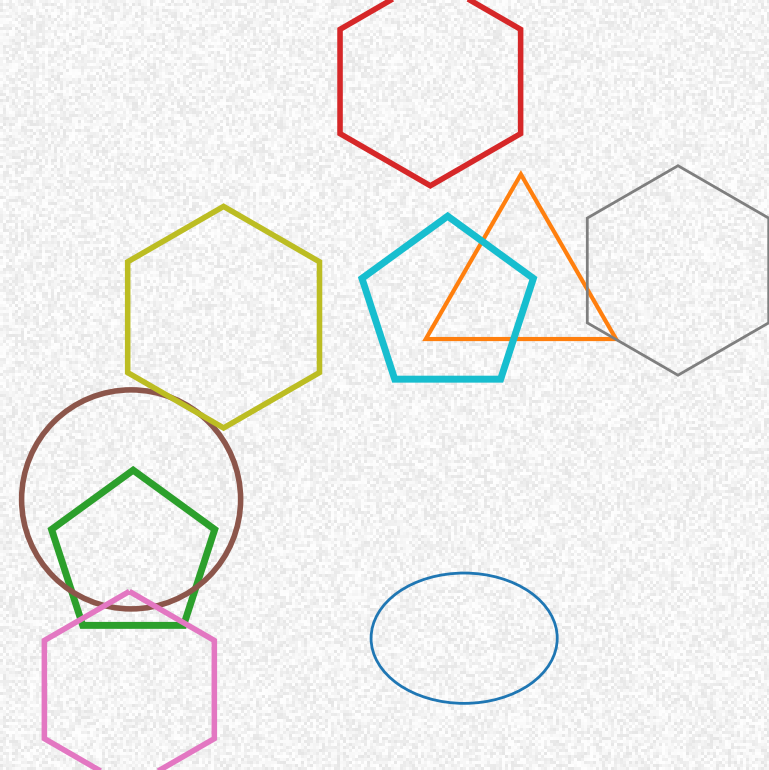[{"shape": "oval", "thickness": 1, "radius": 0.6, "center": [0.603, 0.171]}, {"shape": "triangle", "thickness": 1.5, "radius": 0.71, "center": [0.676, 0.631]}, {"shape": "pentagon", "thickness": 2.5, "radius": 0.56, "center": [0.173, 0.278]}, {"shape": "hexagon", "thickness": 2, "radius": 0.68, "center": [0.559, 0.894]}, {"shape": "circle", "thickness": 2, "radius": 0.71, "center": [0.17, 0.351]}, {"shape": "hexagon", "thickness": 2, "radius": 0.64, "center": [0.168, 0.104]}, {"shape": "hexagon", "thickness": 1, "radius": 0.68, "center": [0.881, 0.649]}, {"shape": "hexagon", "thickness": 2, "radius": 0.72, "center": [0.29, 0.588]}, {"shape": "pentagon", "thickness": 2.5, "radius": 0.59, "center": [0.581, 0.602]}]